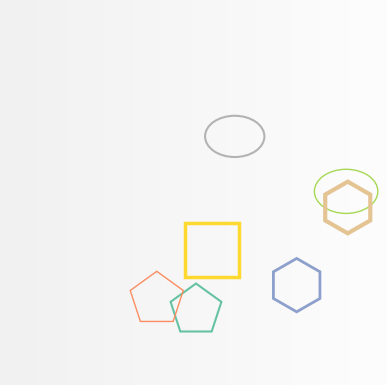[{"shape": "pentagon", "thickness": 1.5, "radius": 0.34, "center": [0.506, 0.195]}, {"shape": "pentagon", "thickness": 1, "radius": 0.36, "center": [0.405, 0.223]}, {"shape": "hexagon", "thickness": 2, "radius": 0.35, "center": [0.766, 0.259]}, {"shape": "oval", "thickness": 1, "radius": 0.41, "center": [0.893, 0.503]}, {"shape": "square", "thickness": 2.5, "radius": 0.35, "center": [0.548, 0.351]}, {"shape": "hexagon", "thickness": 3, "radius": 0.34, "center": [0.897, 0.461]}, {"shape": "oval", "thickness": 1.5, "radius": 0.38, "center": [0.606, 0.646]}]